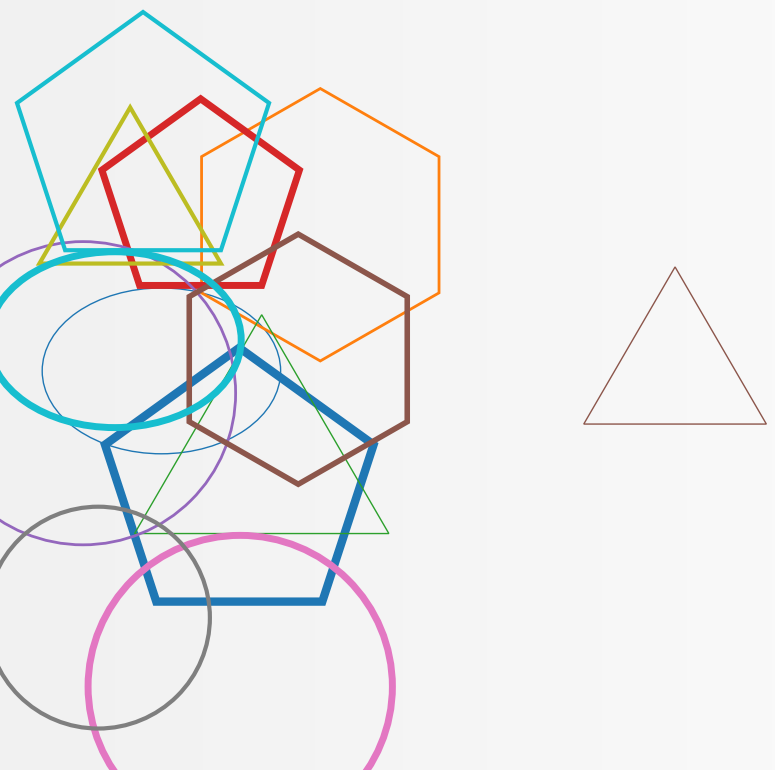[{"shape": "oval", "thickness": 0.5, "radius": 0.77, "center": [0.208, 0.518]}, {"shape": "pentagon", "thickness": 3, "radius": 0.91, "center": [0.309, 0.366]}, {"shape": "hexagon", "thickness": 1, "radius": 0.88, "center": [0.413, 0.708]}, {"shape": "triangle", "thickness": 0.5, "radius": 0.95, "center": [0.338, 0.402]}, {"shape": "pentagon", "thickness": 2.5, "radius": 0.67, "center": [0.259, 0.738]}, {"shape": "circle", "thickness": 1, "radius": 0.98, "center": [0.107, 0.489]}, {"shape": "hexagon", "thickness": 2, "radius": 0.81, "center": [0.385, 0.534]}, {"shape": "triangle", "thickness": 0.5, "radius": 0.68, "center": [0.871, 0.517]}, {"shape": "circle", "thickness": 2.5, "radius": 0.98, "center": [0.31, 0.108]}, {"shape": "circle", "thickness": 1.5, "radius": 0.72, "center": [0.127, 0.198]}, {"shape": "triangle", "thickness": 1.5, "radius": 0.68, "center": [0.168, 0.725]}, {"shape": "pentagon", "thickness": 1.5, "radius": 0.86, "center": [0.185, 0.813]}, {"shape": "oval", "thickness": 2.5, "radius": 0.82, "center": [0.148, 0.559]}]